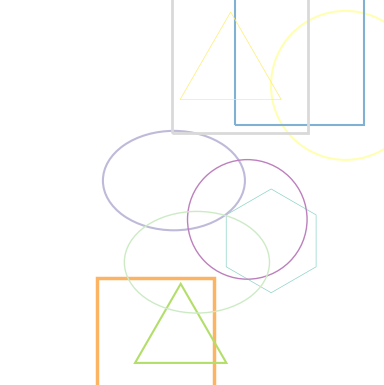[{"shape": "hexagon", "thickness": 0.5, "radius": 0.67, "center": [0.704, 0.374]}, {"shape": "circle", "thickness": 1.5, "radius": 0.97, "center": [0.897, 0.778]}, {"shape": "oval", "thickness": 1.5, "radius": 0.92, "center": [0.452, 0.531]}, {"shape": "square", "thickness": 1.5, "radius": 0.84, "center": [0.777, 0.842]}, {"shape": "square", "thickness": 2.5, "radius": 0.76, "center": [0.405, 0.127]}, {"shape": "triangle", "thickness": 1.5, "radius": 0.68, "center": [0.469, 0.126]}, {"shape": "square", "thickness": 2, "radius": 0.88, "center": [0.622, 0.831]}, {"shape": "circle", "thickness": 1, "radius": 0.78, "center": [0.642, 0.43]}, {"shape": "oval", "thickness": 1, "radius": 0.94, "center": [0.511, 0.319]}, {"shape": "triangle", "thickness": 0.5, "radius": 0.76, "center": [0.599, 0.817]}]